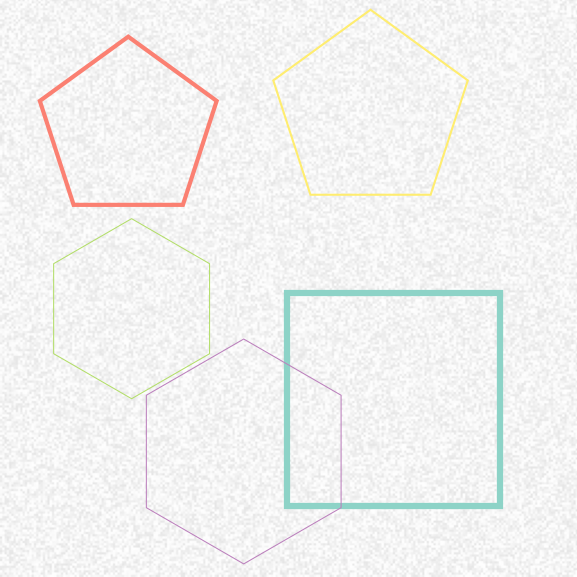[{"shape": "square", "thickness": 3, "radius": 0.92, "center": [0.681, 0.307]}, {"shape": "pentagon", "thickness": 2, "radius": 0.8, "center": [0.222, 0.775]}, {"shape": "hexagon", "thickness": 0.5, "radius": 0.78, "center": [0.228, 0.465]}, {"shape": "hexagon", "thickness": 0.5, "radius": 0.97, "center": [0.422, 0.217]}, {"shape": "pentagon", "thickness": 1, "radius": 0.89, "center": [0.642, 0.805]}]